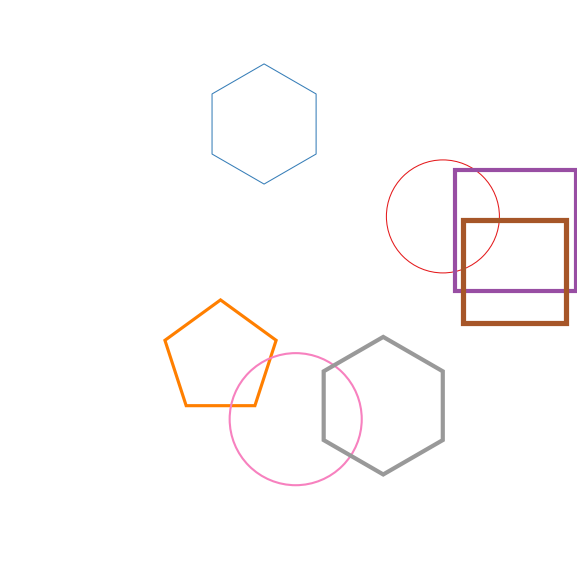[{"shape": "circle", "thickness": 0.5, "radius": 0.49, "center": [0.767, 0.624]}, {"shape": "hexagon", "thickness": 0.5, "radius": 0.52, "center": [0.457, 0.784]}, {"shape": "square", "thickness": 2, "radius": 0.52, "center": [0.892, 0.6]}, {"shape": "pentagon", "thickness": 1.5, "radius": 0.51, "center": [0.382, 0.379]}, {"shape": "square", "thickness": 2.5, "radius": 0.45, "center": [0.891, 0.528]}, {"shape": "circle", "thickness": 1, "radius": 0.57, "center": [0.512, 0.273]}, {"shape": "hexagon", "thickness": 2, "radius": 0.6, "center": [0.664, 0.297]}]